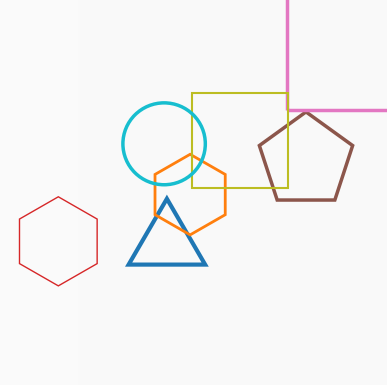[{"shape": "triangle", "thickness": 3, "radius": 0.57, "center": [0.431, 0.37]}, {"shape": "hexagon", "thickness": 2, "radius": 0.52, "center": [0.491, 0.495]}, {"shape": "hexagon", "thickness": 1, "radius": 0.58, "center": [0.151, 0.373]}, {"shape": "pentagon", "thickness": 2.5, "radius": 0.63, "center": [0.79, 0.583]}, {"shape": "square", "thickness": 2.5, "radius": 0.72, "center": [0.885, 0.858]}, {"shape": "square", "thickness": 1.5, "radius": 0.62, "center": [0.619, 0.636]}, {"shape": "circle", "thickness": 2.5, "radius": 0.53, "center": [0.424, 0.626]}]